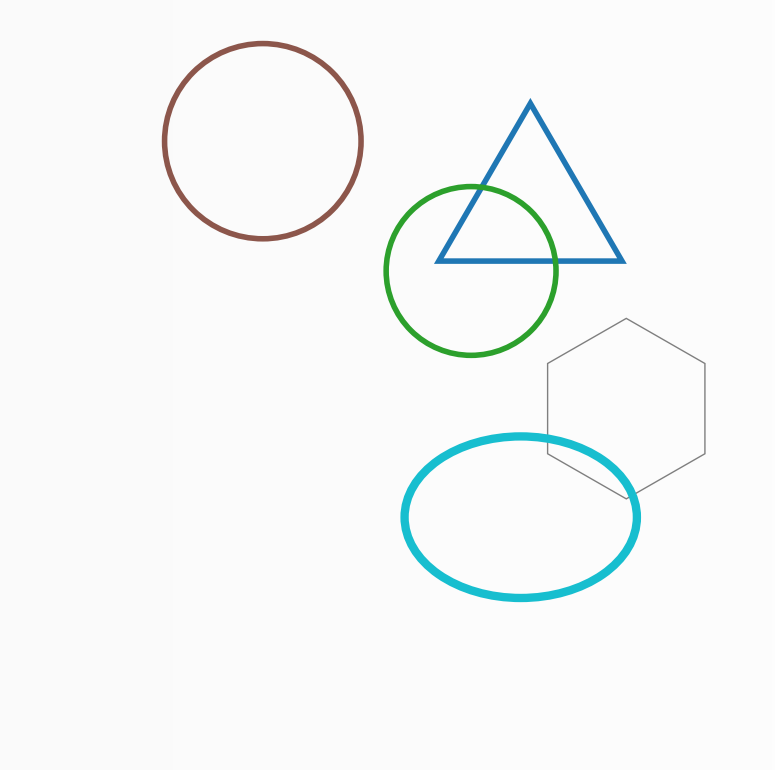[{"shape": "triangle", "thickness": 2, "radius": 0.68, "center": [0.684, 0.729]}, {"shape": "circle", "thickness": 2, "radius": 0.55, "center": [0.608, 0.648]}, {"shape": "circle", "thickness": 2, "radius": 0.63, "center": [0.339, 0.817]}, {"shape": "hexagon", "thickness": 0.5, "radius": 0.59, "center": [0.808, 0.469]}, {"shape": "oval", "thickness": 3, "radius": 0.75, "center": [0.672, 0.328]}]